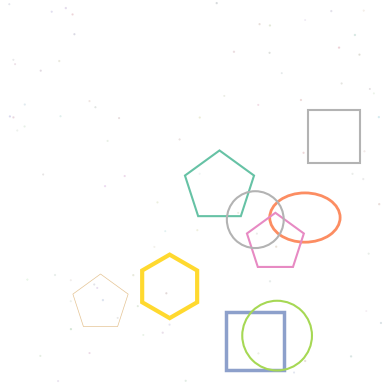[{"shape": "pentagon", "thickness": 1.5, "radius": 0.47, "center": [0.57, 0.515]}, {"shape": "oval", "thickness": 2, "radius": 0.46, "center": [0.792, 0.435]}, {"shape": "square", "thickness": 2.5, "radius": 0.37, "center": [0.662, 0.114]}, {"shape": "pentagon", "thickness": 1.5, "radius": 0.39, "center": [0.715, 0.37]}, {"shape": "circle", "thickness": 1.5, "radius": 0.45, "center": [0.72, 0.128]}, {"shape": "hexagon", "thickness": 3, "radius": 0.41, "center": [0.441, 0.256]}, {"shape": "pentagon", "thickness": 0.5, "radius": 0.38, "center": [0.261, 0.213]}, {"shape": "circle", "thickness": 1.5, "radius": 0.37, "center": [0.663, 0.43]}, {"shape": "square", "thickness": 1.5, "radius": 0.34, "center": [0.867, 0.646]}]